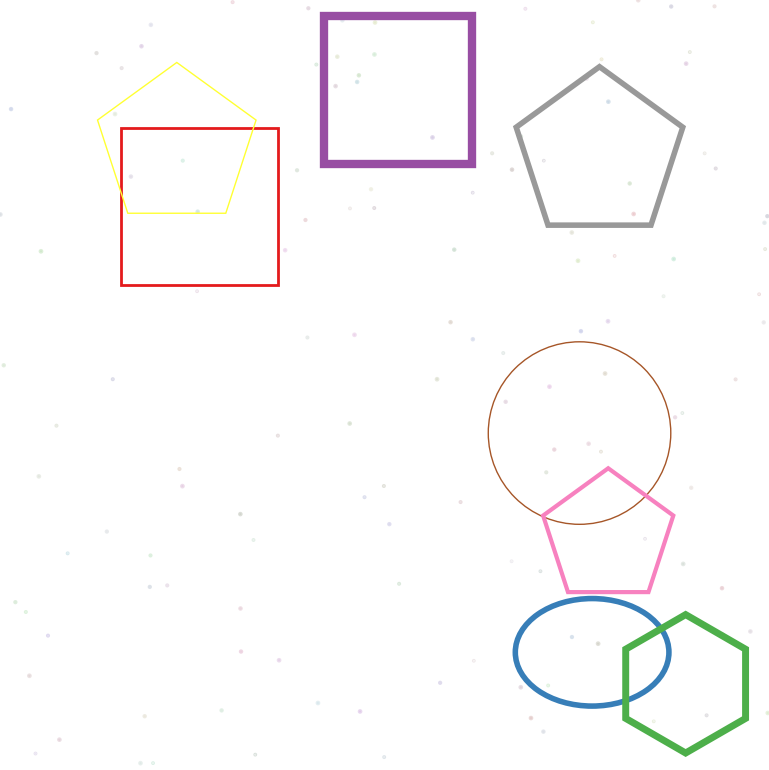[{"shape": "square", "thickness": 1, "radius": 0.51, "center": [0.259, 0.732]}, {"shape": "oval", "thickness": 2, "radius": 0.5, "center": [0.769, 0.153]}, {"shape": "hexagon", "thickness": 2.5, "radius": 0.45, "center": [0.89, 0.112]}, {"shape": "square", "thickness": 3, "radius": 0.48, "center": [0.517, 0.883]}, {"shape": "pentagon", "thickness": 0.5, "radius": 0.54, "center": [0.23, 0.811]}, {"shape": "circle", "thickness": 0.5, "radius": 0.59, "center": [0.753, 0.438]}, {"shape": "pentagon", "thickness": 1.5, "radius": 0.44, "center": [0.79, 0.303]}, {"shape": "pentagon", "thickness": 2, "radius": 0.57, "center": [0.779, 0.8]}]